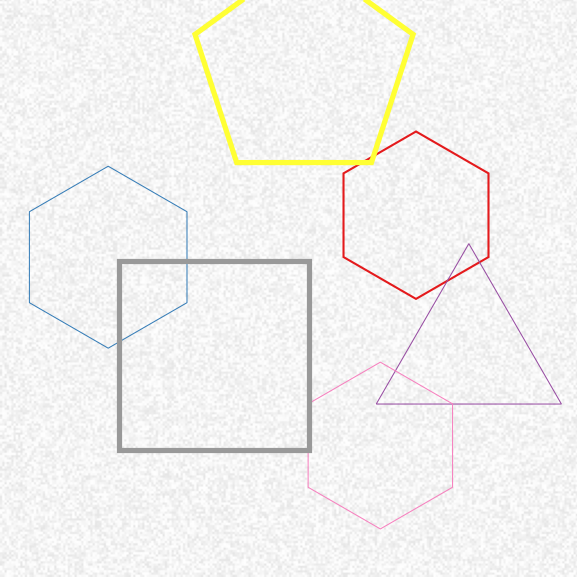[{"shape": "hexagon", "thickness": 1, "radius": 0.72, "center": [0.72, 0.626]}, {"shape": "hexagon", "thickness": 0.5, "radius": 0.79, "center": [0.187, 0.554]}, {"shape": "triangle", "thickness": 0.5, "radius": 0.93, "center": [0.812, 0.392]}, {"shape": "pentagon", "thickness": 2.5, "radius": 0.99, "center": [0.527, 0.878]}, {"shape": "hexagon", "thickness": 0.5, "radius": 0.72, "center": [0.659, 0.228]}, {"shape": "square", "thickness": 2.5, "radius": 0.82, "center": [0.371, 0.384]}]